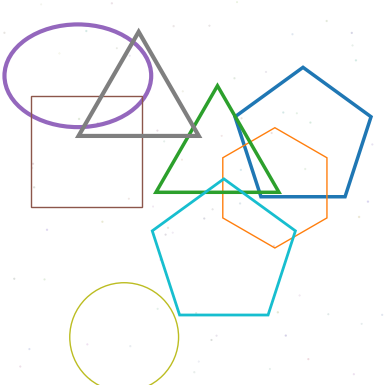[{"shape": "pentagon", "thickness": 2.5, "radius": 0.93, "center": [0.787, 0.639]}, {"shape": "hexagon", "thickness": 1, "radius": 0.78, "center": [0.714, 0.512]}, {"shape": "triangle", "thickness": 2.5, "radius": 0.92, "center": [0.565, 0.593]}, {"shape": "oval", "thickness": 3, "radius": 0.95, "center": [0.202, 0.803]}, {"shape": "square", "thickness": 1, "radius": 0.72, "center": [0.224, 0.606]}, {"shape": "triangle", "thickness": 3, "radius": 0.9, "center": [0.36, 0.737]}, {"shape": "circle", "thickness": 1, "radius": 0.71, "center": [0.323, 0.124]}, {"shape": "pentagon", "thickness": 2, "radius": 0.98, "center": [0.581, 0.34]}]